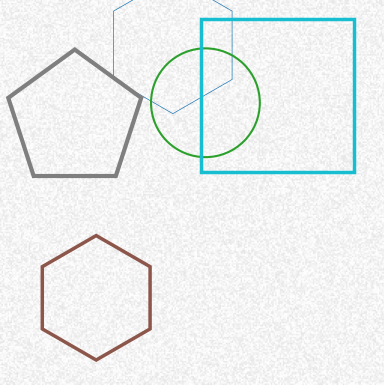[{"shape": "hexagon", "thickness": 0.5, "radius": 0.89, "center": [0.449, 0.882]}, {"shape": "circle", "thickness": 1.5, "radius": 0.71, "center": [0.534, 0.733]}, {"shape": "hexagon", "thickness": 2.5, "radius": 0.81, "center": [0.25, 0.227]}, {"shape": "pentagon", "thickness": 3, "radius": 0.91, "center": [0.194, 0.69]}, {"shape": "square", "thickness": 2.5, "radius": 1.0, "center": [0.721, 0.752]}]